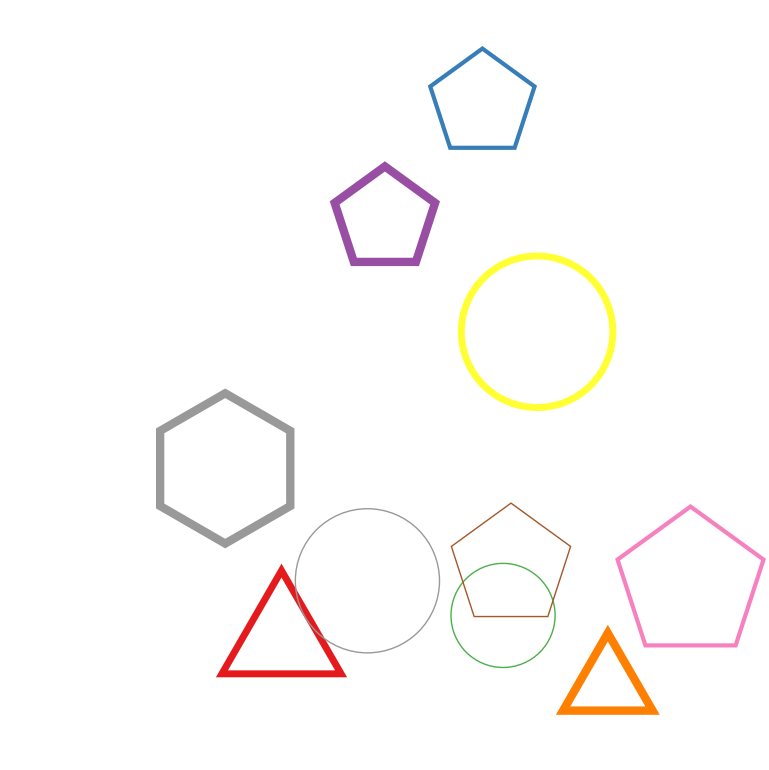[{"shape": "triangle", "thickness": 2.5, "radius": 0.45, "center": [0.366, 0.17]}, {"shape": "pentagon", "thickness": 1.5, "radius": 0.36, "center": [0.627, 0.866]}, {"shape": "circle", "thickness": 0.5, "radius": 0.34, "center": [0.653, 0.201]}, {"shape": "pentagon", "thickness": 3, "radius": 0.34, "center": [0.5, 0.715]}, {"shape": "triangle", "thickness": 3, "radius": 0.34, "center": [0.789, 0.111]}, {"shape": "circle", "thickness": 2.5, "radius": 0.49, "center": [0.698, 0.569]}, {"shape": "pentagon", "thickness": 0.5, "radius": 0.41, "center": [0.664, 0.265]}, {"shape": "pentagon", "thickness": 1.5, "radius": 0.5, "center": [0.897, 0.242]}, {"shape": "hexagon", "thickness": 3, "radius": 0.49, "center": [0.292, 0.392]}, {"shape": "circle", "thickness": 0.5, "radius": 0.47, "center": [0.477, 0.246]}]